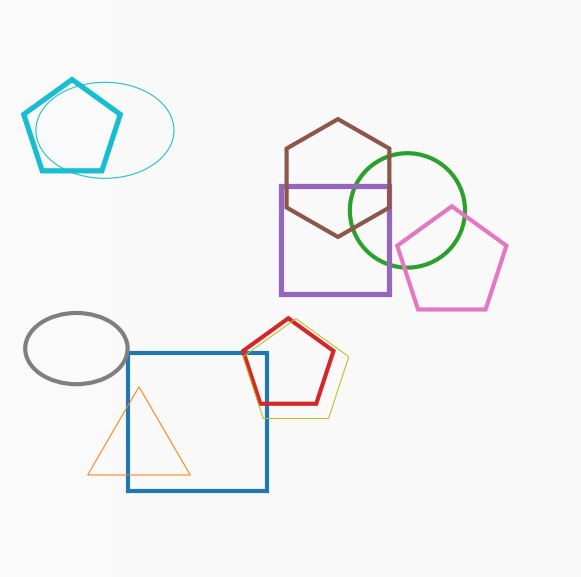[{"shape": "square", "thickness": 2, "radius": 0.6, "center": [0.34, 0.268]}, {"shape": "triangle", "thickness": 0.5, "radius": 0.51, "center": [0.239, 0.228]}, {"shape": "circle", "thickness": 2, "radius": 0.5, "center": [0.701, 0.635]}, {"shape": "pentagon", "thickness": 2, "radius": 0.41, "center": [0.496, 0.366]}, {"shape": "square", "thickness": 2.5, "radius": 0.47, "center": [0.576, 0.584]}, {"shape": "hexagon", "thickness": 2, "radius": 0.51, "center": [0.581, 0.691]}, {"shape": "pentagon", "thickness": 2, "radius": 0.49, "center": [0.777, 0.543]}, {"shape": "oval", "thickness": 2, "radius": 0.44, "center": [0.131, 0.396]}, {"shape": "pentagon", "thickness": 0.5, "radius": 0.48, "center": [0.509, 0.352]}, {"shape": "pentagon", "thickness": 2.5, "radius": 0.44, "center": [0.124, 0.774]}, {"shape": "oval", "thickness": 0.5, "radius": 0.59, "center": [0.181, 0.773]}]